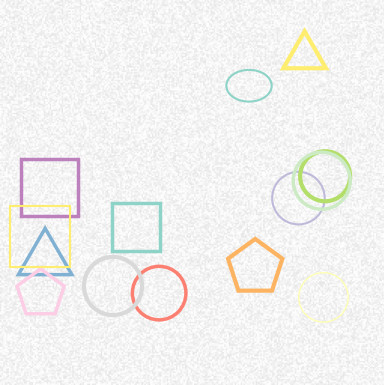[{"shape": "oval", "thickness": 1.5, "radius": 0.29, "center": [0.647, 0.777]}, {"shape": "square", "thickness": 2.5, "radius": 0.31, "center": [0.354, 0.411]}, {"shape": "circle", "thickness": 1, "radius": 0.32, "center": [0.84, 0.228]}, {"shape": "circle", "thickness": 1.5, "radius": 0.34, "center": [0.775, 0.485]}, {"shape": "circle", "thickness": 2.5, "radius": 0.35, "center": [0.413, 0.239]}, {"shape": "triangle", "thickness": 2.5, "radius": 0.4, "center": [0.117, 0.327]}, {"shape": "pentagon", "thickness": 3, "radius": 0.37, "center": [0.663, 0.305]}, {"shape": "circle", "thickness": 3, "radius": 0.32, "center": [0.844, 0.542]}, {"shape": "pentagon", "thickness": 2.5, "radius": 0.32, "center": [0.106, 0.237]}, {"shape": "circle", "thickness": 3, "radius": 0.38, "center": [0.294, 0.257]}, {"shape": "square", "thickness": 2.5, "radius": 0.37, "center": [0.128, 0.512]}, {"shape": "circle", "thickness": 2.5, "radius": 0.37, "center": [0.836, 0.531]}, {"shape": "triangle", "thickness": 3, "radius": 0.32, "center": [0.791, 0.855]}, {"shape": "square", "thickness": 1.5, "radius": 0.39, "center": [0.105, 0.386]}]